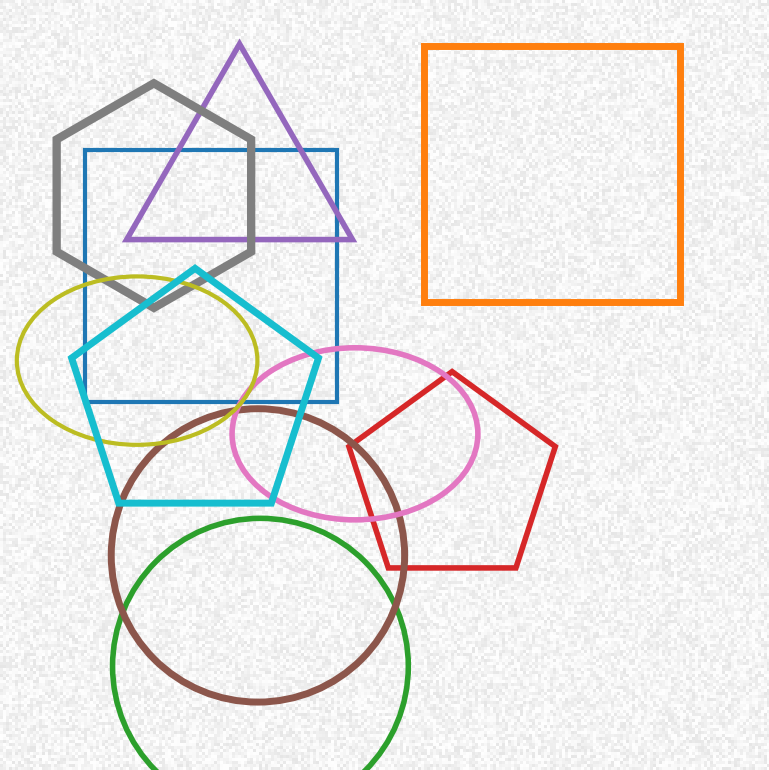[{"shape": "square", "thickness": 1.5, "radius": 0.82, "center": [0.274, 0.641]}, {"shape": "square", "thickness": 2.5, "radius": 0.83, "center": [0.717, 0.774]}, {"shape": "circle", "thickness": 2, "radius": 0.96, "center": [0.338, 0.135]}, {"shape": "pentagon", "thickness": 2, "radius": 0.7, "center": [0.587, 0.376]}, {"shape": "triangle", "thickness": 2, "radius": 0.85, "center": [0.311, 0.774]}, {"shape": "circle", "thickness": 2.5, "radius": 0.95, "center": [0.335, 0.279]}, {"shape": "oval", "thickness": 2, "radius": 0.8, "center": [0.461, 0.437]}, {"shape": "hexagon", "thickness": 3, "radius": 0.73, "center": [0.2, 0.746]}, {"shape": "oval", "thickness": 1.5, "radius": 0.78, "center": [0.178, 0.532]}, {"shape": "pentagon", "thickness": 2.5, "radius": 0.84, "center": [0.253, 0.483]}]